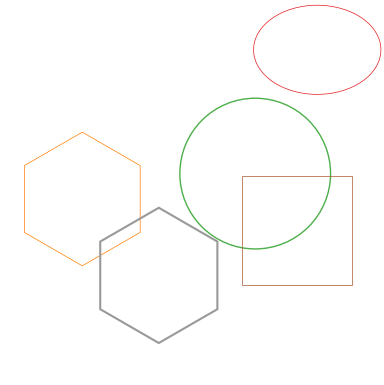[{"shape": "oval", "thickness": 0.5, "radius": 0.83, "center": [0.824, 0.871]}, {"shape": "circle", "thickness": 1, "radius": 0.98, "center": [0.663, 0.549]}, {"shape": "hexagon", "thickness": 0.5, "radius": 0.87, "center": [0.214, 0.483]}, {"shape": "square", "thickness": 0.5, "radius": 0.71, "center": [0.771, 0.402]}, {"shape": "hexagon", "thickness": 1.5, "radius": 0.88, "center": [0.412, 0.285]}]